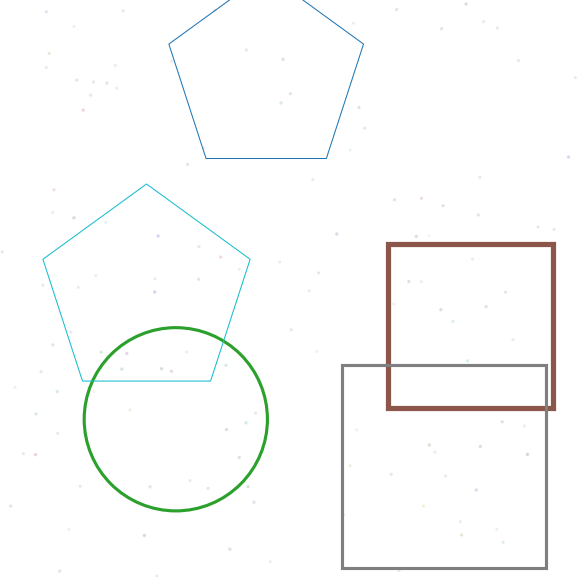[{"shape": "pentagon", "thickness": 0.5, "radius": 0.89, "center": [0.461, 0.868]}, {"shape": "circle", "thickness": 1.5, "radius": 0.79, "center": [0.304, 0.273]}, {"shape": "square", "thickness": 2.5, "radius": 0.71, "center": [0.815, 0.434]}, {"shape": "square", "thickness": 1.5, "radius": 0.88, "center": [0.769, 0.191]}, {"shape": "pentagon", "thickness": 0.5, "radius": 0.94, "center": [0.254, 0.492]}]